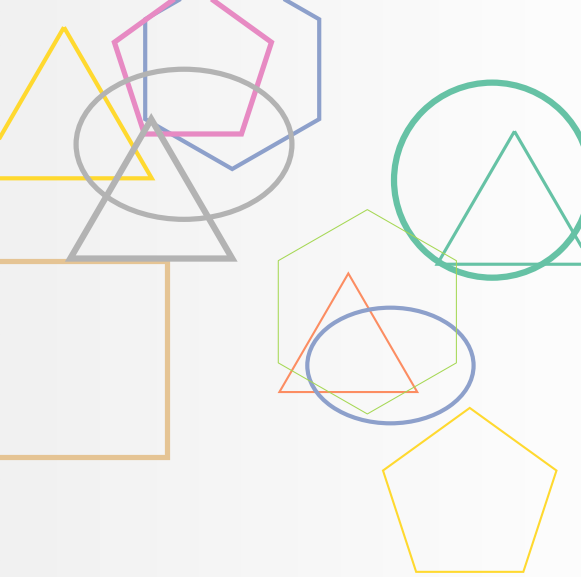[{"shape": "circle", "thickness": 3, "radius": 0.84, "center": [0.847, 0.687]}, {"shape": "triangle", "thickness": 1.5, "radius": 0.77, "center": [0.885, 0.618]}, {"shape": "triangle", "thickness": 1, "radius": 0.68, "center": [0.599, 0.389]}, {"shape": "oval", "thickness": 2, "radius": 0.72, "center": [0.672, 0.366]}, {"shape": "hexagon", "thickness": 2, "radius": 0.86, "center": [0.4, 0.879]}, {"shape": "pentagon", "thickness": 2.5, "radius": 0.71, "center": [0.332, 0.882]}, {"shape": "hexagon", "thickness": 0.5, "radius": 0.88, "center": [0.632, 0.459]}, {"shape": "triangle", "thickness": 2, "radius": 0.87, "center": [0.11, 0.778]}, {"shape": "pentagon", "thickness": 1, "radius": 0.78, "center": [0.808, 0.136]}, {"shape": "square", "thickness": 2.5, "radius": 0.85, "center": [0.117, 0.377]}, {"shape": "oval", "thickness": 2.5, "radius": 0.93, "center": [0.317, 0.749]}, {"shape": "triangle", "thickness": 3, "radius": 0.8, "center": [0.26, 0.632]}]